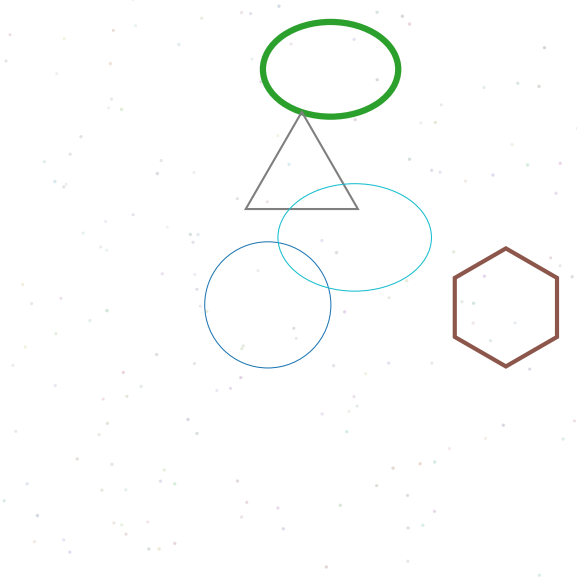[{"shape": "circle", "thickness": 0.5, "radius": 0.55, "center": [0.464, 0.471]}, {"shape": "oval", "thickness": 3, "radius": 0.59, "center": [0.572, 0.879]}, {"shape": "hexagon", "thickness": 2, "radius": 0.51, "center": [0.876, 0.467]}, {"shape": "triangle", "thickness": 1, "radius": 0.56, "center": [0.523, 0.693]}, {"shape": "oval", "thickness": 0.5, "radius": 0.66, "center": [0.614, 0.588]}]